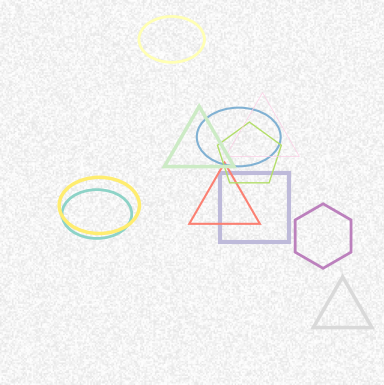[{"shape": "oval", "thickness": 2, "radius": 0.45, "center": [0.252, 0.444]}, {"shape": "oval", "thickness": 2, "radius": 0.43, "center": [0.446, 0.898]}, {"shape": "square", "thickness": 3, "radius": 0.45, "center": [0.661, 0.461]}, {"shape": "triangle", "thickness": 1.5, "radius": 0.53, "center": [0.583, 0.472]}, {"shape": "oval", "thickness": 1.5, "radius": 0.54, "center": [0.62, 0.644]}, {"shape": "pentagon", "thickness": 1, "radius": 0.44, "center": [0.648, 0.596]}, {"shape": "triangle", "thickness": 0.5, "radius": 0.55, "center": [0.682, 0.649]}, {"shape": "triangle", "thickness": 2.5, "radius": 0.44, "center": [0.89, 0.193]}, {"shape": "hexagon", "thickness": 2, "radius": 0.42, "center": [0.839, 0.387]}, {"shape": "triangle", "thickness": 2.5, "radius": 0.52, "center": [0.517, 0.62]}, {"shape": "oval", "thickness": 2.5, "radius": 0.52, "center": [0.258, 0.466]}]